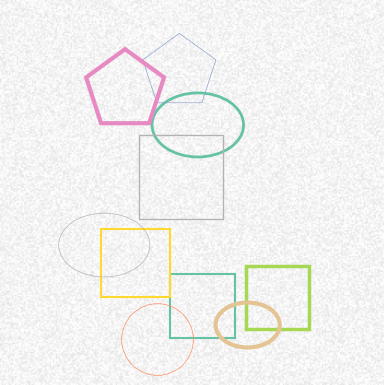[{"shape": "square", "thickness": 1.5, "radius": 0.42, "center": [0.526, 0.205]}, {"shape": "oval", "thickness": 2, "radius": 0.59, "center": [0.514, 0.675]}, {"shape": "circle", "thickness": 0.5, "radius": 0.47, "center": [0.409, 0.118]}, {"shape": "pentagon", "thickness": 0.5, "radius": 0.5, "center": [0.466, 0.814]}, {"shape": "pentagon", "thickness": 3, "radius": 0.53, "center": [0.325, 0.766]}, {"shape": "square", "thickness": 2.5, "radius": 0.41, "center": [0.72, 0.228]}, {"shape": "square", "thickness": 1.5, "radius": 0.45, "center": [0.351, 0.317]}, {"shape": "oval", "thickness": 3, "radius": 0.42, "center": [0.643, 0.156]}, {"shape": "oval", "thickness": 0.5, "radius": 0.59, "center": [0.271, 0.364]}, {"shape": "square", "thickness": 1, "radius": 0.55, "center": [0.47, 0.541]}]